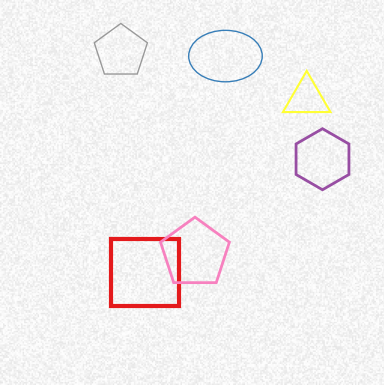[{"shape": "square", "thickness": 3, "radius": 0.44, "center": [0.377, 0.292]}, {"shape": "oval", "thickness": 1, "radius": 0.48, "center": [0.586, 0.854]}, {"shape": "hexagon", "thickness": 2, "radius": 0.4, "center": [0.838, 0.586]}, {"shape": "triangle", "thickness": 1.5, "radius": 0.36, "center": [0.797, 0.745]}, {"shape": "pentagon", "thickness": 2, "radius": 0.47, "center": [0.506, 0.342]}, {"shape": "pentagon", "thickness": 1, "radius": 0.36, "center": [0.314, 0.866]}]